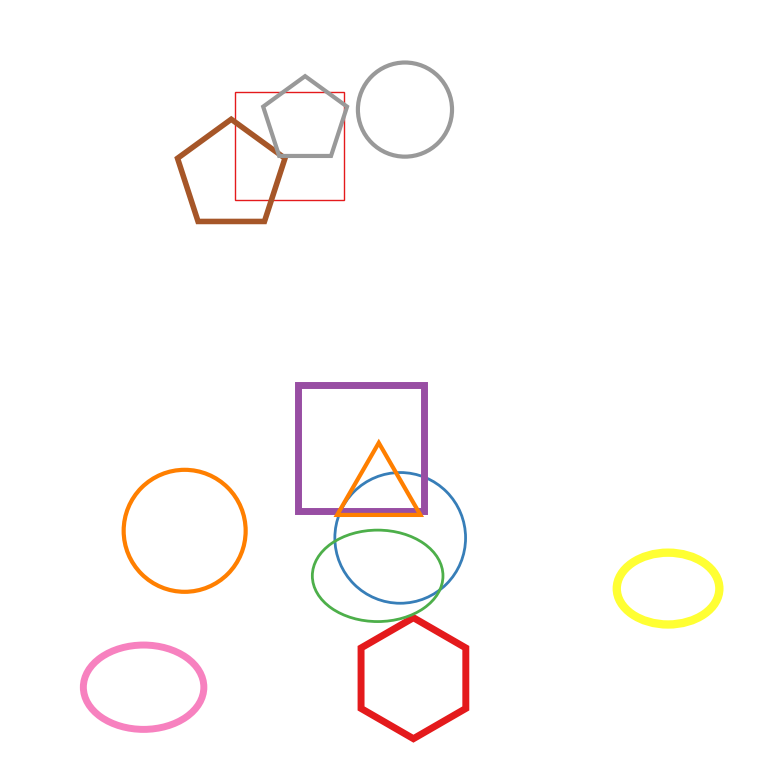[{"shape": "square", "thickness": 0.5, "radius": 0.35, "center": [0.376, 0.81]}, {"shape": "hexagon", "thickness": 2.5, "radius": 0.39, "center": [0.537, 0.119]}, {"shape": "circle", "thickness": 1, "radius": 0.42, "center": [0.52, 0.301]}, {"shape": "oval", "thickness": 1, "radius": 0.42, "center": [0.49, 0.252]}, {"shape": "square", "thickness": 2.5, "radius": 0.41, "center": [0.469, 0.418]}, {"shape": "circle", "thickness": 1.5, "radius": 0.4, "center": [0.24, 0.311]}, {"shape": "triangle", "thickness": 1.5, "radius": 0.31, "center": [0.492, 0.362]}, {"shape": "oval", "thickness": 3, "radius": 0.33, "center": [0.868, 0.236]}, {"shape": "pentagon", "thickness": 2, "radius": 0.37, "center": [0.3, 0.772]}, {"shape": "oval", "thickness": 2.5, "radius": 0.39, "center": [0.186, 0.108]}, {"shape": "pentagon", "thickness": 1.5, "radius": 0.29, "center": [0.396, 0.844]}, {"shape": "circle", "thickness": 1.5, "radius": 0.31, "center": [0.526, 0.858]}]